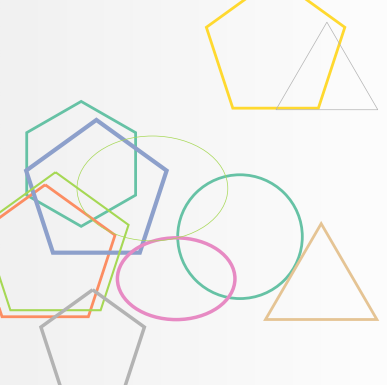[{"shape": "hexagon", "thickness": 2, "radius": 0.81, "center": [0.209, 0.574]}, {"shape": "circle", "thickness": 2, "radius": 0.8, "center": [0.619, 0.385]}, {"shape": "pentagon", "thickness": 2, "radius": 0.95, "center": [0.117, 0.331]}, {"shape": "pentagon", "thickness": 3, "radius": 0.95, "center": [0.249, 0.498]}, {"shape": "oval", "thickness": 2.5, "radius": 0.76, "center": [0.455, 0.276]}, {"shape": "pentagon", "thickness": 1.5, "radius": 0.99, "center": [0.143, 0.355]}, {"shape": "oval", "thickness": 0.5, "radius": 0.97, "center": [0.393, 0.511]}, {"shape": "pentagon", "thickness": 2, "radius": 0.94, "center": [0.711, 0.871]}, {"shape": "triangle", "thickness": 2, "radius": 0.83, "center": [0.829, 0.253]}, {"shape": "triangle", "thickness": 0.5, "radius": 0.76, "center": [0.844, 0.791]}, {"shape": "pentagon", "thickness": 2.5, "radius": 0.7, "center": [0.239, 0.107]}]